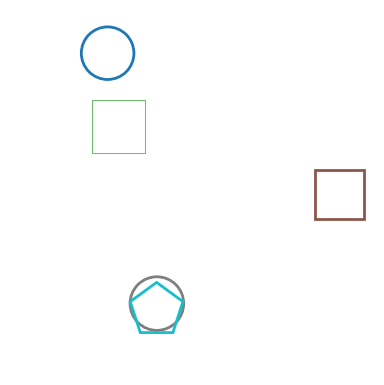[{"shape": "circle", "thickness": 2, "radius": 0.34, "center": [0.28, 0.862]}, {"shape": "square", "thickness": 0.5, "radius": 0.34, "center": [0.308, 0.672]}, {"shape": "square", "thickness": 2, "radius": 0.32, "center": [0.882, 0.495]}, {"shape": "circle", "thickness": 2, "radius": 0.35, "center": [0.407, 0.211]}, {"shape": "pentagon", "thickness": 2, "radius": 0.36, "center": [0.407, 0.194]}]